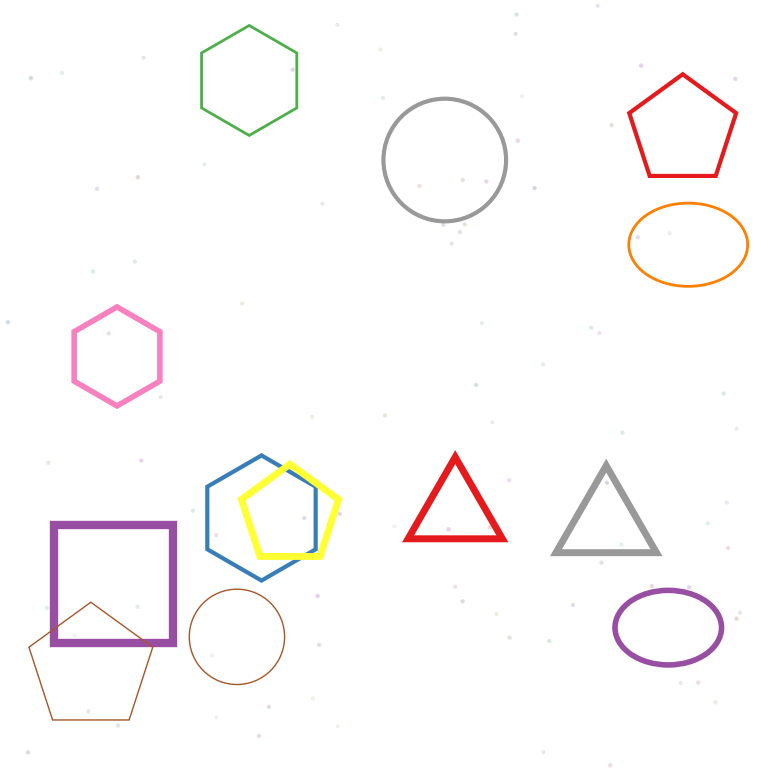[{"shape": "pentagon", "thickness": 1.5, "radius": 0.36, "center": [0.887, 0.831]}, {"shape": "triangle", "thickness": 2.5, "radius": 0.35, "center": [0.591, 0.336]}, {"shape": "hexagon", "thickness": 1.5, "radius": 0.41, "center": [0.34, 0.327]}, {"shape": "hexagon", "thickness": 1, "radius": 0.36, "center": [0.324, 0.896]}, {"shape": "oval", "thickness": 2, "radius": 0.35, "center": [0.868, 0.185]}, {"shape": "square", "thickness": 3, "radius": 0.38, "center": [0.148, 0.242]}, {"shape": "oval", "thickness": 1, "radius": 0.39, "center": [0.894, 0.682]}, {"shape": "pentagon", "thickness": 2.5, "radius": 0.33, "center": [0.377, 0.331]}, {"shape": "circle", "thickness": 0.5, "radius": 0.31, "center": [0.308, 0.173]}, {"shape": "pentagon", "thickness": 0.5, "radius": 0.42, "center": [0.118, 0.133]}, {"shape": "hexagon", "thickness": 2, "radius": 0.32, "center": [0.152, 0.537]}, {"shape": "triangle", "thickness": 2.5, "radius": 0.38, "center": [0.787, 0.32]}, {"shape": "circle", "thickness": 1.5, "radius": 0.4, "center": [0.578, 0.792]}]